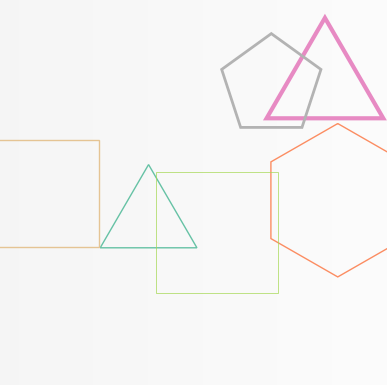[{"shape": "triangle", "thickness": 1, "radius": 0.72, "center": [0.383, 0.428]}, {"shape": "hexagon", "thickness": 1, "radius": 1.0, "center": [0.872, 0.48]}, {"shape": "triangle", "thickness": 3, "radius": 0.87, "center": [0.839, 0.78]}, {"shape": "square", "thickness": 0.5, "radius": 0.79, "center": [0.559, 0.396]}, {"shape": "square", "thickness": 1, "radius": 0.7, "center": [0.117, 0.497]}, {"shape": "pentagon", "thickness": 2, "radius": 0.67, "center": [0.7, 0.778]}]